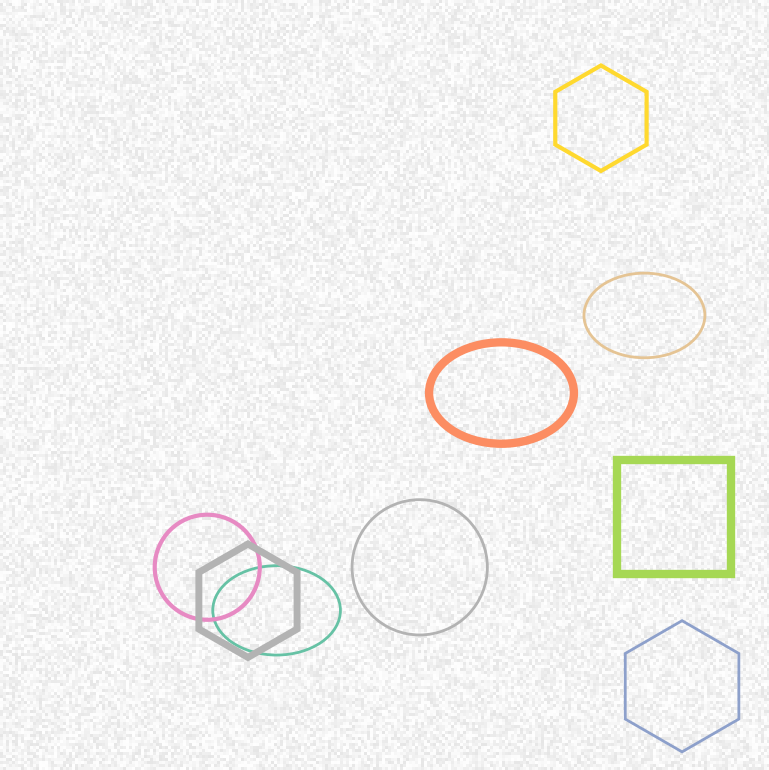[{"shape": "oval", "thickness": 1, "radius": 0.41, "center": [0.359, 0.207]}, {"shape": "oval", "thickness": 3, "radius": 0.47, "center": [0.651, 0.49]}, {"shape": "hexagon", "thickness": 1, "radius": 0.43, "center": [0.886, 0.109]}, {"shape": "circle", "thickness": 1.5, "radius": 0.34, "center": [0.269, 0.263]}, {"shape": "square", "thickness": 3, "radius": 0.37, "center": [0.875, 0.329]}, {"shape": "hexagon", "thickness": 1.5, "radius": 0.34, "center": [0.78, 0.846]}, {"shape": "oval", "thickness": 1, "radius": 0.39, "center": [0.837, 0.59]}, {"shape": "hexagon", "thickness": 2.5, "radius": 0.37, "center": [0.322, 0.22]}, {"shape": "circle", "thickness": 1, "radius": 0.44, "center": [0.545, 0.263]}]